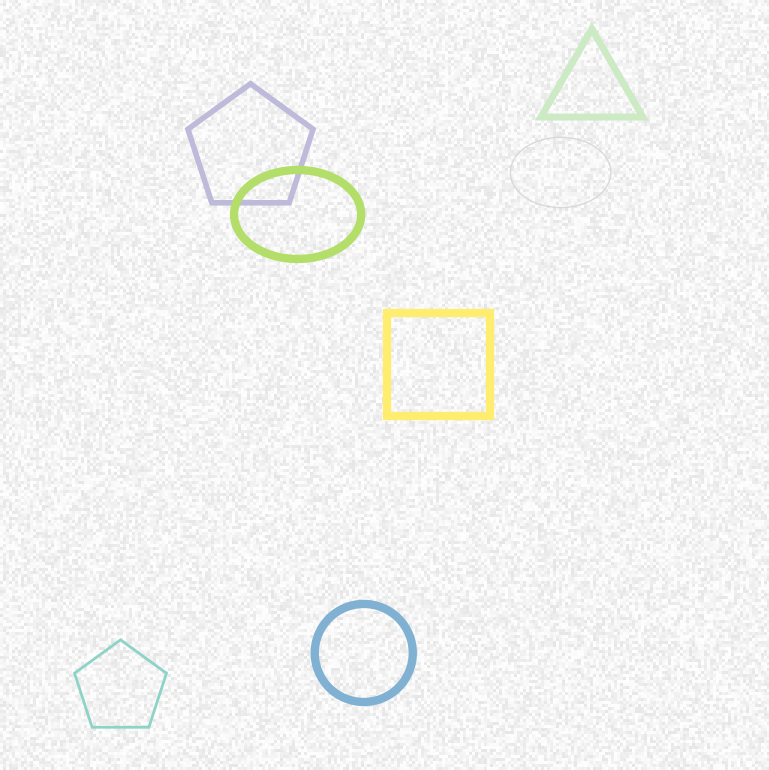[{"shape": "pentagon", "thickness": 1, "radius": 0.31, "center": [0.157, 0.106]}, {"shape": "pentagon", "thickness": 2, "radius": 0.43, "center": [0.325, 0.806]}, {"shape": "circle", "thickness": 3, "radius": 0.32, "center": [0.472, 0.152]}, {"shape": "oval", "thickness": 3, "radius": 0.41, "center": [0.387, 0.721]}, {"shape": "oval", "thickness": 0.5, "radius": 0.33, "center": [0.728, 0.776]}, {"shape": "triangle", "thickness": 2.5, "radius": 0.38, "center": [0.769, 0.886]}, {"shape": "square", "thickness": 3, "radius": 0.34, "center": [0.569, 0.527]}]